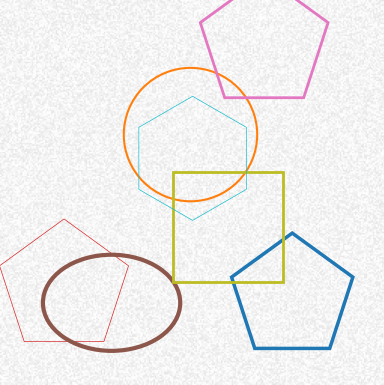[{"shape": "pentagon", "thickness": 2.5, "radius": 0.83, "center": [0.759, 0.229]}, {"shape": "circle", "thickness": 1.5, "radius": 0.87, "center": [0.495, 0.65]}, {"shape": "pentagon", "thickness": 0.5, "radius": 0.88, "center": [0.166, 0.255]}, {"shape": "oval", "thickness": 3, "radius": 0.89, "center": [0.29, 0.214]}, {"shape": "pentagon", "thickness": 2, "radius": 0.87, "center": [0.686, 0.887]}, {"shape": "square", "thickness": 2, "radius": 0.71, "center": [0.592, 0.41]}, {"shape": "hexagon", "thickness": 0.5, "radius": 0.81, "center": [0.5, 0.589]}]